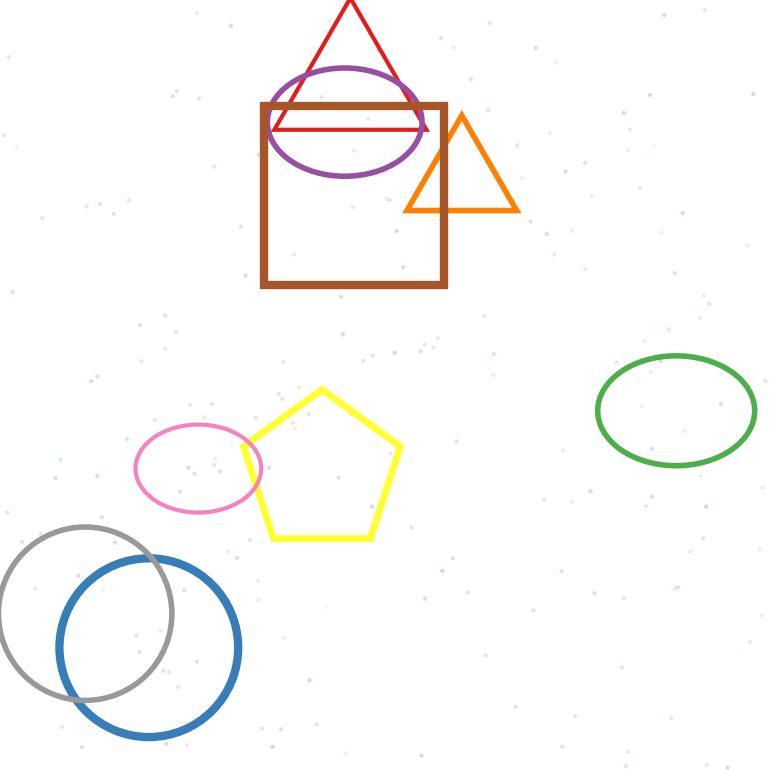[{"shape": "triangle", "thickness": 1.5, "radius": 0.57, "center": [0.455, 0.888]}, {"shape": "circle", "thickness": 3, "radius": 0.58, "center": [0.193, 0.159]}, {"shape": "oval", "thickness": 2, "radius": 0.51, "center": [0.878, 0.467]}, {"shape": "oval", "thickness": 2, "radius": 0.5, "center": [0.448, 0.841]}, {"shape": "triangle", "thickness": 2, "radius": 0.41, "center": [0.6, 0.768]}, {"shape": "pentagon", "thickness": 2.5, "radius": 0.54, "center": [0.418, 0.387]}, {"shape": "square", "thickness": 3, "radius": 0.58, "center": [0.46, 0.746]}, {"shape": "oval", "thickness": 1.5, "radius": 0.41, "center": [0.258, 0.391]}, {"shape": "circle", "thickness": 2, "radius": 0.56, "center": [0.111, 0.203]}]